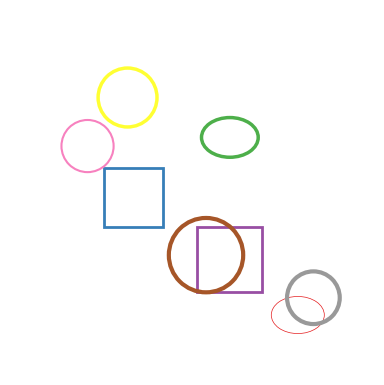[{"shape": "oval", "thickness": 0.5, "radius": 0.34, "center": [0.773, 0.182]}, {"shape": "square", "thickness": 2, "radius": 0.39, "center": [0.346, 0.487]}, {"shape": "oval", "thickness": 2.5, "radius": 0.37, "center": [0.597, 0.643]}, {"shape": "square", "thickness": 2, "radius": 0.43, "center": [0.596, 0.326]}, {"shape": "circle", "thickness": 2.5, "radius": 0.38, "center": [0.331, 0.747]}, {"shape": "circle", "thickness": 3, "radius": 0.48, "center": [0.535, 0.337]}, {"shape": "circle", "thickness": 1.5, "radius": 0.34, "center": [0.227, 0.621]}, {"shape": "circle", "thickness": 3, "radius": 0.34, "center": [0.814, 0.227]}]